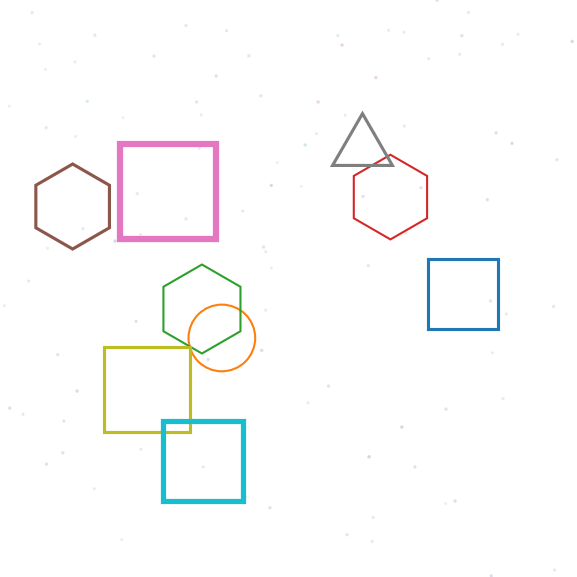[{"shape": "square", "thickness": 1.5, "radius": 0.3, "center": [0.801, 0.49]}, {"shape": "circle", "thickness": 1, "radius": 0.29, "center": [0.384, 0.414]}, {"shape": "hexagon", "thickness": 1, "radius": 0.39, "center": [0.35, 0.464]}, {"shape": "hexagon", "thickness": 1, "radius": 0.37, "center": [0.676, 0.658]}, {"shape": "hexagon", "thickness": 1.5, "radius": 0.37, "center": [0.126, 0.642]}, {"shape": "square", "thickness": 3, "radius": 0.41, "center": [0.291, 0.667]}, {"shape": "triangle", "thickness": 1.5, "radius": 0.3, "center": [0.628, 0.743]}, {"shape": "square", "thickness": 1.5, "radius": 0.37, "center": [0.255, 0.325]}, {"shape": "square", "thickness": 2.5, "radius": 0.34, "center": [0.351, 0.201]}]